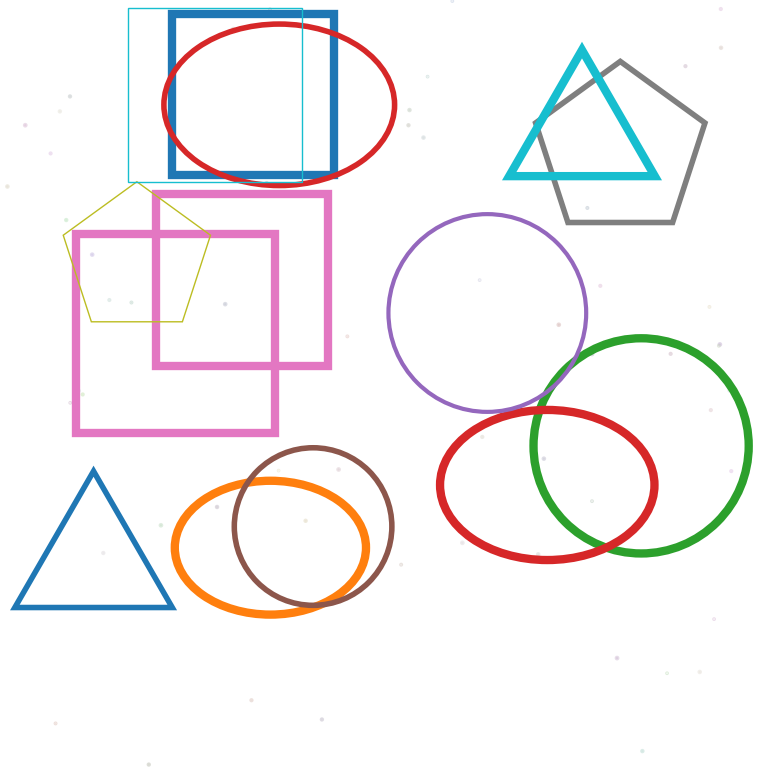[{"shape": "triangle", "thickness": 2, "radius": 0.59, "center": [0.121, 0.27]}, {"shape": "square", "thickness": 3, "radius": 0.53, "center": [0.329, 0.877]}, {"shape": "oval", "thickness": 3, "radius": 0.62, "center": [0.351, 0.289]}, {"shape": "circle", "thickness": 3, "radius": 0.7, "center": [0.833, 0.421]}, {"shape": "oval", "thickness": 3, "radius": 0.7, "center": [0.711, 0.37]}, {"shape": "oval", "thickness": 2, "radius": 0.75, "center": [0.363, 0.864]}, {"shape": "circle", "thickness": 1.5, "radius": 0.64, "center": [0.633, 0.594]}, {"shape": "circle", "thickness": 2, "radius": 0.51, "center": [0.407, 0.316]}, {"shape": "square", "thickness": 3, "radius": 0.64, "center": [0.228, 0.567]}, {"shape": "square", "thickness": 3, "radius": 0.56, "center": [0.314, 0.636]}, {"shape": "pentagon", "thickness": 2, "radius": 0.58, "center": [0.806, 0.805]}, {"shape": "pentagon", "thickness": 0.5, "radius": 0.5, "center": [0.178, 0.663]}, {"shape": "square", "thickness": 0.5, "radius": 0.56, "center": [0.279, 0.876]}, {"shape": "triangle", "thickness": 3, "radius": 0.55, "center": [0.756, 0.826]}]